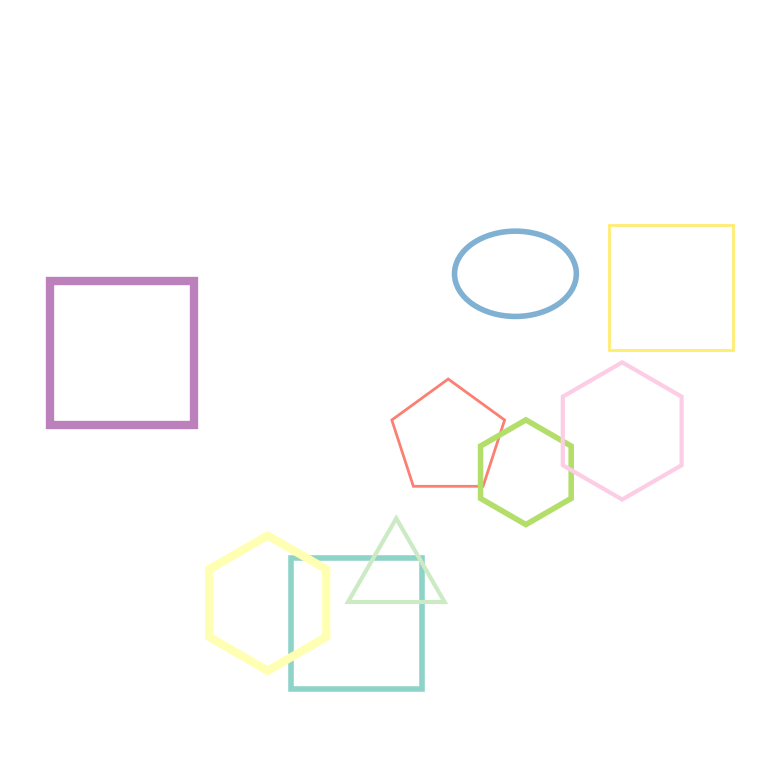[{"shape": "square", "thickness": 2, "radius": 0.43, "center": [0.463, 0.19]}, {"shape": "hexagon", "thickness": 3, "radius": 0.44, "center": [0.348, 0.217]}, {"shape": "pentagon", "thickness": 1, "radius": 0.39, "center": [0.582, 0.431]}, {"shape": "oval", "thickness": 2, "radius": 0.4, "center": [0.669, 0.644]}, {"shape": "hexagon", "thickness": 2, "radius": 0.34, "center": [0.683, 0.387]}, {"shape": "hexagon", "thickness": 1.5, "radius": 0.45, "center": [0.808, 0.44]}, {"shape": "square", "thickness": 3, "radius": 0.47, "center": [0.158, 0.542]}, {"shape": "triangle", "thickness": 1.5, "radius": 0.36, "center": [0.515, 0.254]}, {"shape": "square", "thickness": 1, "radius": 0.4, "center": [0.871, 0.627]}]